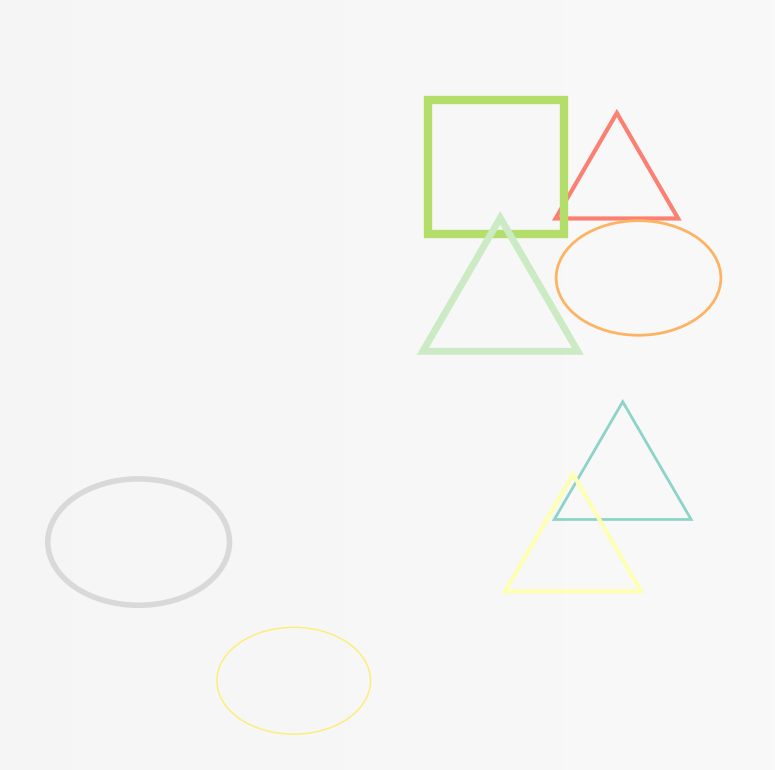[{"shape": "triangle", "thickness": 1, "radius": 0.51, "center": [0.804, 0.376]}, {"shape": "triangle", "thickness": 1.5, "radius": 0.51, "center": [0.739, 0.283]}, {"shape": "triangle", "thickness": 1.5, "radius": 0.46, "center": [0.796, 0.762]}, {"shape": "oval", "thickness": 1, "radius": 0.53, "center": [0.824, 0.639]}, {"shape": "square", "thickness": 3, "radius": 0.44, "center": [0.64, 0.783]}, {"shape": "oval", "thickness": 2, "radius": 0.59, "center": [0.179, 0.296]}, {"shape": "triangle", "thickness": 2.5, "radius": 0.58, "center": [0.646, 0.601]}, {"shape": "oval", "thickness": 0.5, "radius": 0.5, "center": [0.379, 0.116]}]